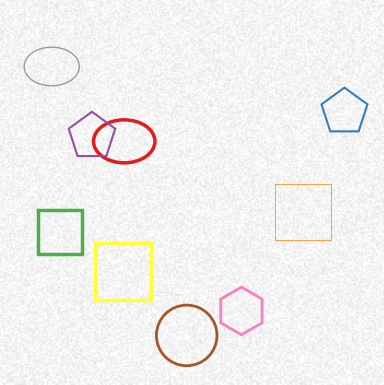[{"shape": "oval", "thickness": 2.5, "radius": 0.4, "center": [0.323, 0.633]}, {"shape": "pentagon", "thickness": 1.5, "radius": 0.31, "center": [0.895, 0.71]}, {"shape": "square", "thickness": 2.5, "radius": 0.29, "center": [0.157, 0.396]}, {"shape": "pentagon", "thickness": 1.5, "radius": 0.32, "center": [0.239, 0.646]}, {"shape": "square", "thickness": 0.5, "radius": 0.36, "center": [0.786, 0.45]}, {"shape": "square", "thickness": 2.5, "radius": 0.37, "center": [0.32, 0.295]}, {"shape": "circle", "thickness": 2, "radius": 0.39, "center": [0.485, 0.129]}, {"shape": "hexagon", "thickness": 2, "radius": 0.31, "center": [0.627, 0.192]}, {"shape": "oval", "thickness": 1, "radius": 0.36, "center": [0.134, 0.827]}]